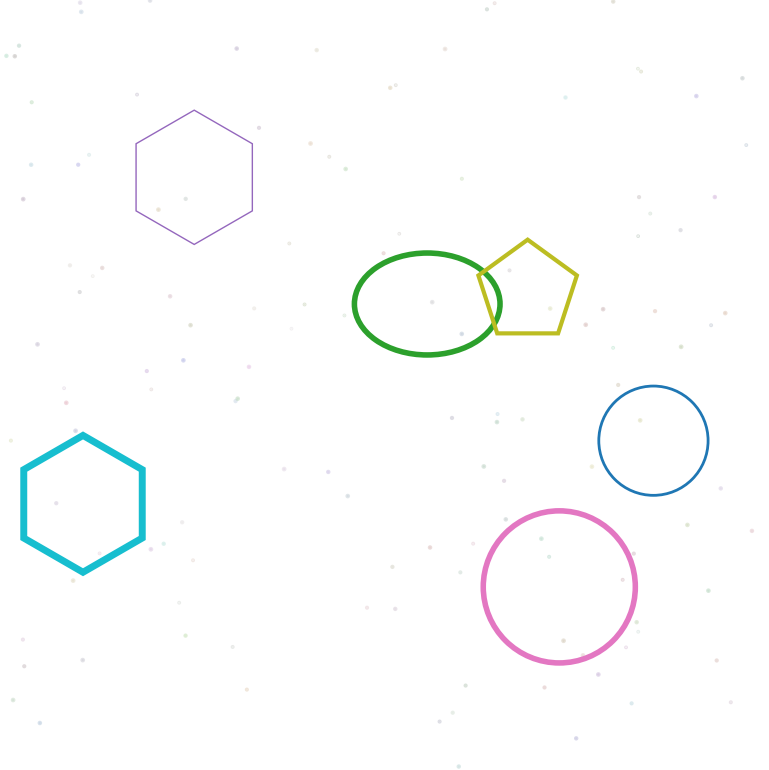[{"shape": "circle", "thickness": 1, "radius": 0.35, "center": [0.849, 0.428]}, {"shape": "oval", "thickness": 2, "radius": 0.47, "center": [0.555, 0.605]}, {"shape": "hexagon", "thickness": 0.5, "radius": 0.44, "center": [0.252, 0.77]}, {"shape": "circle", "thickness": 2, "radius": 0.49, "center": [0.726, 0.238]}, {"shape": "pentagon", "thickness": 1.5, "radius": 0.34, "center": [0.685, 0.621]}, {"shape": "hexagon", "thickness": 2.5, "radius": 0.44, "center": [0.108, 0.346]}]